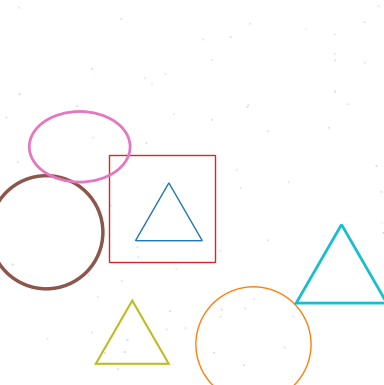[{"shape": "triangle", "thickness": 1, "radius": 0.5, "center": [0.439, 0.425]}, {"shape": "circle", "thickness": 1, "radius": 0.75, "center": [0.658, 0.106]}, {"shape": "square", "thickness": 1, "radius": 0.69, "center": [0.42, 0.459]}, {"shape": "circle", "thickness": 2.5, "radius": 0.73, "center": [0.12, 0.397]}, {"shape": "oval", "thickness": 2, "radius": 0.65, "center": [0.207, 0.619]}, {"shape": "triangle", "thickness": 1.5, "radius": 0.55, "center": [0.344, 0.11]}, {"shape": "triangle", "thickness": 2, "radius": 0.68, "center": [0.887, 0.281]}]